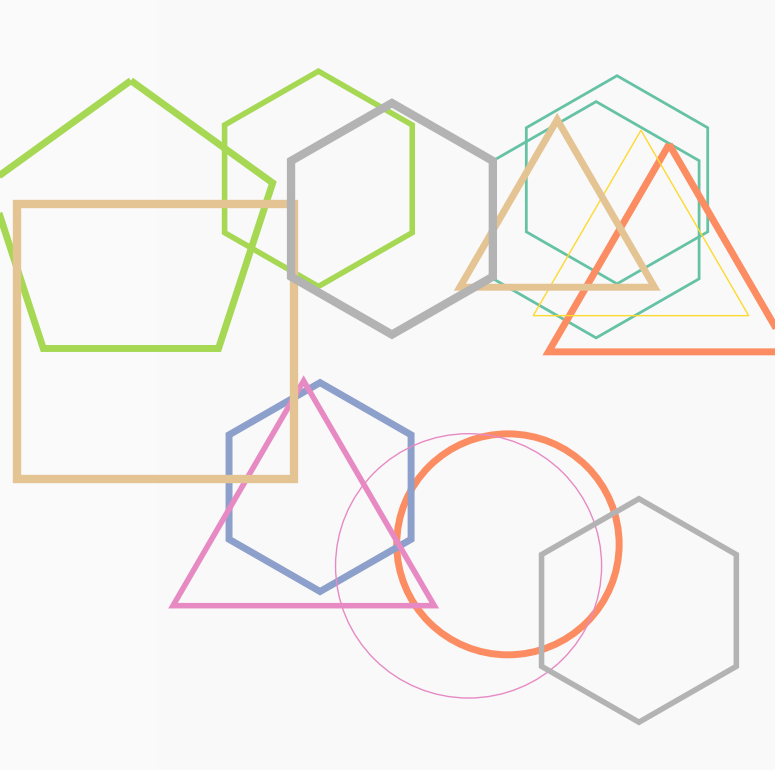[{"shape": "hexagon", "thickness": 1, "radius": 0.68, "center": [0.796, 0.767]}, {"shape": "hexagon", "thickness": 1, "radius": 0.77, "center": [0.769, 0.715]}, {"shape": "circle", "thickness": 2.5, "radius": 0.72, "center": [0.655, 0.293]}, {"shape": "triangle", "thickness": 2.5, "radius": 0.9, "center": [0.863, 0.633]}, {"shape": "hexagon", "thickness": 2.5, "radius": 0.68, "center": [0.413, 0.367]}, {"shape": "circle", "thickness": 0.5, "radius": 0.86, "center": [0.605, 0.265]}, {"shape": "triangle", "thickness": 2, "radius": 0.97, "center": [0.392, 0.311]}, {"shape": "hexagon", "thickness": 2, "radius": 0.7, "center": [0.411, 0.768]}, {"shape": "pentagon", "thickness": 2.5, "radius": 0.96, "center": [0.169, 0.703]}, {"shape": "triangle", "thickness": 0.5, "radius": 0.8, "center": [0.827, 0.67]}, {"shape": "triangle", "thickness": 2.5, "radius": 0.73, "center": [0.719, 0.7]}, {"shape": "square", "thickness": 3, "radius": 0.9, "center": [0.201, 0.556]}, {"shape": "hexagon", "thickness": 2, "radius": 0.73, "center": [0.824, 0.207]}, {"shape": "hexagon", "thickness": 3, "radius": 0.75, "center": [0.506, 0.716]}]